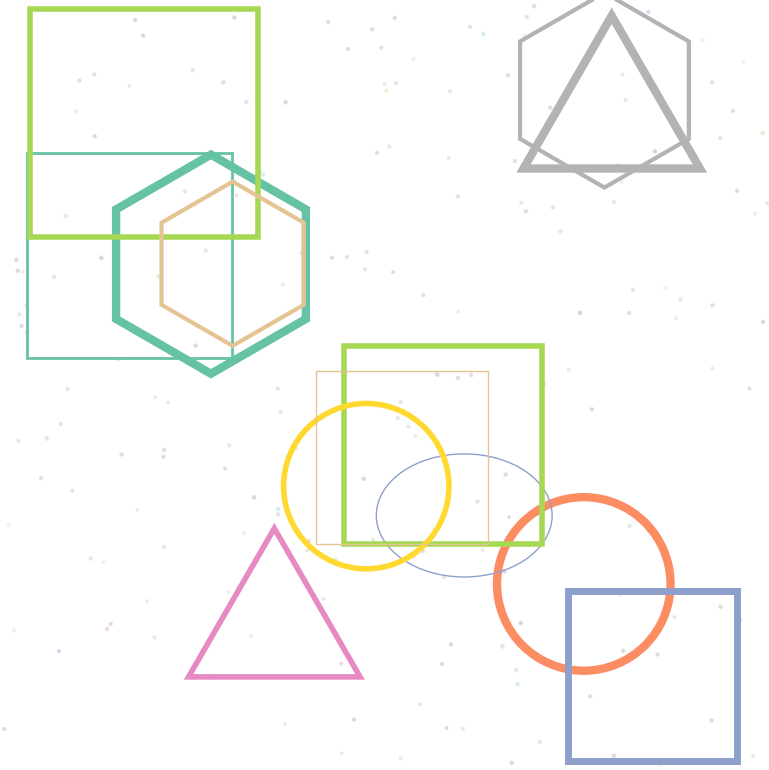[{"shape": "square", "thickness": 1, "radius": 0.66, "center": [0.168, 0.668]}, {"shape": "hexagon", "thickness": 3, "radius": 0.71, "center": [0.274, 0.657]}, {"shape": "circle", "thickness": 3, "radius": 0.56, "center": [0.758, 0.242]}, {"shape": "square", "thickness": 2.5, "radius": 0.55, "center": [0.848, 0.122]}, {"shape": "oval", "thickness": 0.5, "radius": 0.57, "center": [0.603, 0.331]}, {"shape": "triangle", "thickness": 2, "radius": 0.64, "center": [0.356, 0.185]}, {"shape": "square", "thickness": 2, "radius": 0.74, "center": [0.187, 0.84]}, {"shape": "square", "thickness": 2, "radius": 0.64, "center": [0.575, 0.422]}, {"shape": "circle", "thickness": 2, "radius": 0.54, "center": [0.476, 0.369]}, {"shape": "hexagon", "thickness": 1.5, "radius": 0.53, "center": [0.302, 0.657]}, {"shape": "square", "thickness": 0.5, "radius": 0.56, "center": [0.522, 0.406]}, {"shape": "hexagon", "thickness": 1.5, "radius": 0.63, "center": [0.785, 0.883]}, {"shape": "triangle", "thickness": 3, "radius": 0.66, "center": [0.794, 0.847]}]